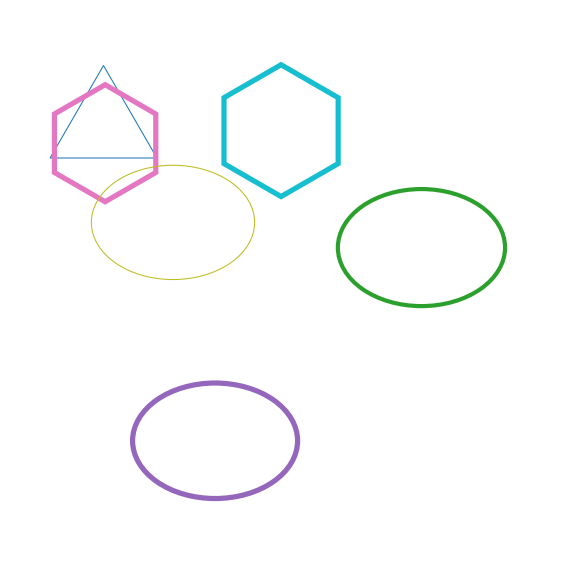[{"shape": "triangle", "thickness": 0.5, "radius": 0.53, "center": [0.179, 0.779]}, {"shape": "oval", "thickness": 2, "radius": 0.72, "center": [0.73, 0.57]}, {"shape": "oval", "thickness": 2.5, "radius": 0.71, "center": [0.372, 0.236]}, {"shape": "hexagon", "thickness": 2.5, "radius": 0.51, "center": [0.182, 0.751]}, {"shape": "oval", "thickness": 0.5, "radius": 0.71, "center": [0.3, 0.614]}, {"shape": "hexagon", "thickness": 2.5, "radius": 0.57, "center": [0.487, 0.773]}]